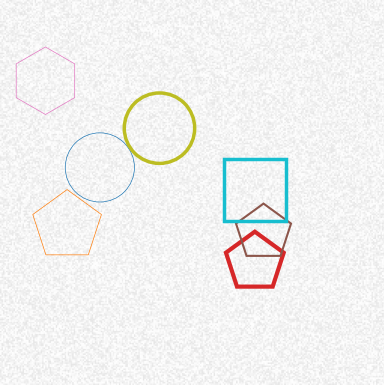[{"shape": "circle", "thickness": 0.5, "radius": 0.45, "center": [0.259, 0.565]}, {"shape": "pentagon", "thickness": 0.5, "radius": 0.47, "center": [0.174, 0.414]}, {"shape": "pentagon", "thickness": 3, "radius": 0.39, "center": [0.662, 0.319]}, {"shape": "pentagon", "thickness": 1.5, "radius": 0.38, "center": [0.684, 0.396]}, {"shape": "hexagon", "thickness": 0.5, "radius": 0.44, "center": [0.118, 0.79]}, {"shape": "circle", "thickness": 2.5, "radius": 0.46, "center": [0.414, 0.667]}, {"shape": "square", "thickness": 2.5, "radius": 0.4, "center": [0.662, 0.507]}]